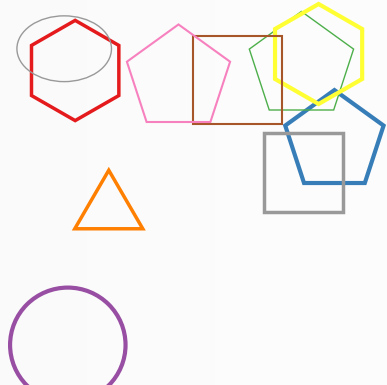[{"shape": "hexagon", "thickness": 2.5, "radius": 0.65, "center": [0.194, 0.817]}, {"shape": "pentagon", "thickness": 3, "radius": 0.67, "center": [0.863, 0.633]}, {"shape": "pentagon", "thickness": 1, "radius": 0.71, "center": [0.778, 0.829]}, {"shape": "circle", "thickness": 3, "radius": 0.74, "center": [0.175, 0.104]}, {"shape": "triangle", "thickness": 2.5, "radius": 0.51, "center": [0.281, 0.456]}, {"shape": "hexagon", "thickness": 3, "radius": 0.65, "center": [0.822, 0.86]}, {"shape": "square", "thickness": 1.5, "radius": 0.57, "center": [0.612, 0.792]}, {"shape": "pentagon", "thickness": 1.5, "radius": 0.7, "center": [0.461, 0.796]}, {"shape": "square", "thickness": 2.5, "radius": 0.51, "center": [0.784, 0.552]}, {"shape": "oval", "thickness": 1, "radius": 0.61, "center": [0.166, 0.873]}]